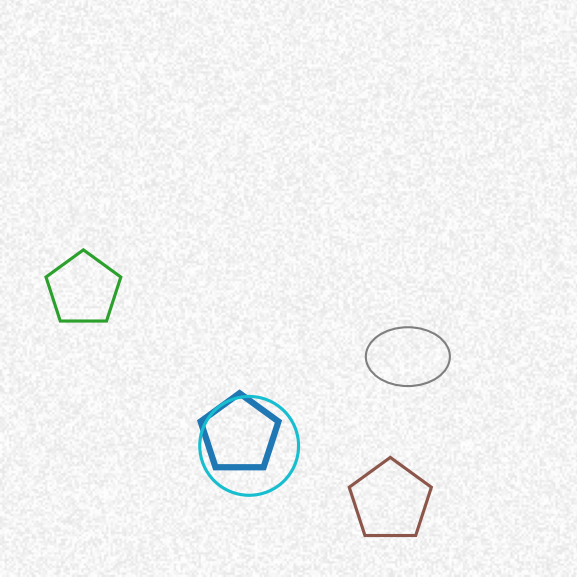[{"shape": "pentagon", "thickness": 3, "radius": 0.35, "center": [0.415, 0.247]}, {"shape": "pentagon", "thickness": 1.5, "radius": 0.34, "center": [0.144, 0.498]}, {"shape": "pentagon", "thickness": 1.5, "radius": 0.37, "center": [0.676, 0.132]}, {"shape": "oval", "thickness": 1, "radius": 0.36, "center": [0.706, 0.382]}, {"shape": "circle", "thickness": 1.5, "radius": 0.43, "center": [0.431, 0.227]}]